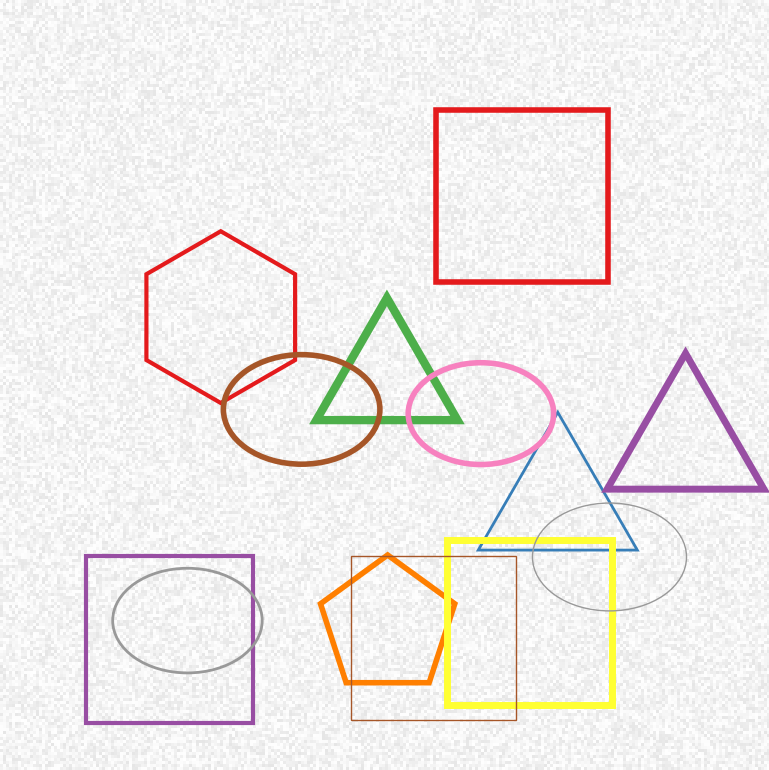[{"shape": "hexagon", "thickness": 1.5, "radius": 0.56, "center": [0.287, 0.588]}, {"shape": "square", "thickness": 2, "radius": 0.56, "center": [0.677, 0.745]}, {"shape": "triangle", "thickness": 1, "radius": 0.6, "center": [0.724, 0.345]}, {"shape": "triangle", "thickness": 3, "radius": 0.53, "center": [0.502, 0.507]}, {"shape": "square", "thickness": 1.5, "radius": 0.54, "center": [0.221, 0.17]}, {"shape": "triangle", "thickness": 2.5, "radius": 0.59, "center": [0.89, 0.424]}, {"shape": "pentagon", "thickness": 2, "radius": 0.46, "center": [0.503, 0.188]}, {"shape": "square", "thickness": 2.5, "radius": 0.53, "center": [0.688, 0.191]}, {"shape": "square", "thickness": 0.5, "radius": 0.54, "center": [0.563, 0.172]}, {"shape": "oval", "thickness": 2, "radius": 0.51, "center": [0.392, 0.468]}, {"shape": "oval", "thickness": 2, "radius": 0.47, "center": [0.625, 0.463]}, {"shape": "oval", "thickness": 0.5, "radius": 0.5, "center": [0.792, 0.277]}, {"shape": "oval", "thickness": 1, "radius": 0.49, "center": [0.243, 0.194]}]